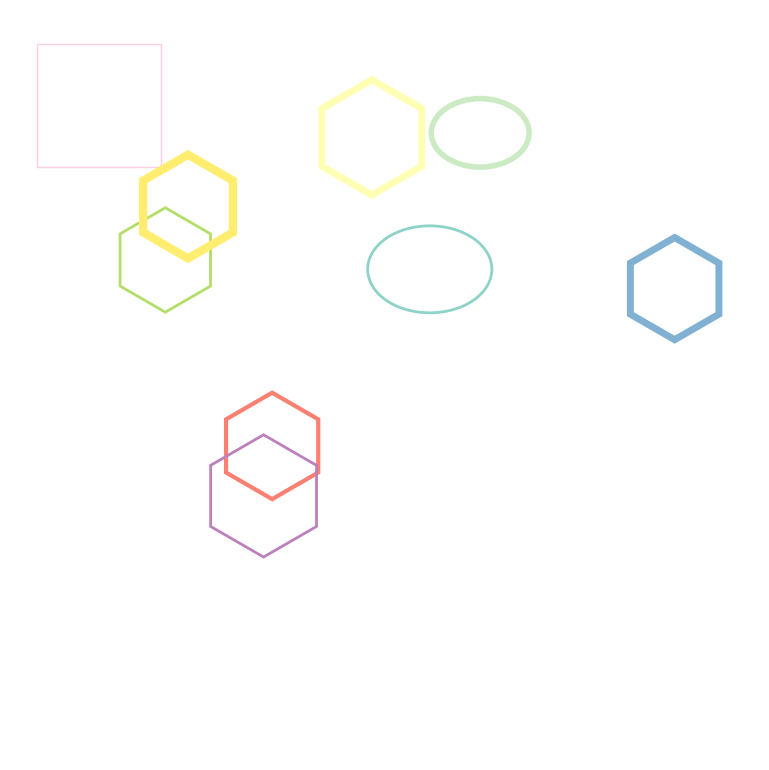[{"shape": "oval", "thickness": 1, "radius": 0.4, "center": [0.558, 0.65]}, {"shape": "hexagon", "thickness": 2.5, "radius": 0.37, "center": [0.483, 0.822]}, {"shape": "hexagon", "thickness": 1.5, "radius": 0.35, "center": [0.353, 0.421]}, {"shape": "hexagon", "thickness": 2.5, "radius": 0.33, "center": [0.876, 0.625]}, {"shape": "hexagon", "thickness": 1, "radius": 0.34, "center": [0.215, 0.662]}, {"shape": "square", "thickness": 0.5, "radius": 0.4, "center": [0.129, 0.863]}, {"shape": "hexagon", "thickness": 1, "radius": 0.4, "center": [0.342, 0.356]}, {"shape": "oval", "thickness": 2, "radius": 0.32, "center": [0.624, 0.827]}, {"shape": "hexagon", "thickness": 3, "radius": 0.34, "center": [0.244, 0.732]}]